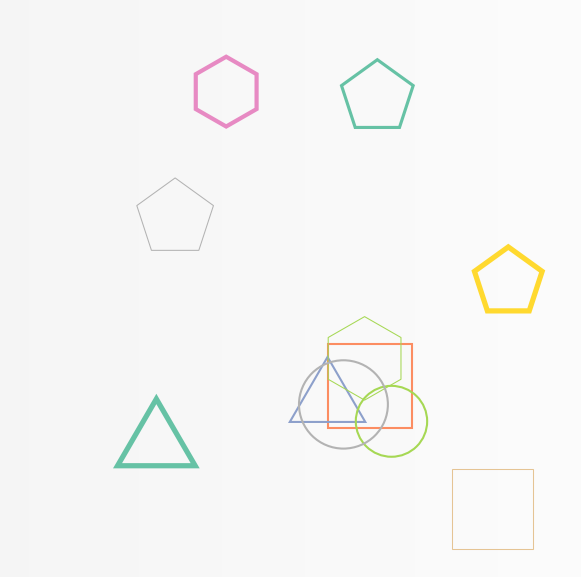[{"shape": "pentagon", "thickness": 1.5, "radius": 0.32, "center": [0.649, 0.831]}, {"shape": "triangle", "thickness": 2.5, "radius": 0.39, "center": [0.269, 0.231]}, {"shape": "square", "thickness": 1, "radius": 0.36, "center": [0.637, 0.331]}, {"shape": "triangle", "thickness": 1, "radius": 0.37, "center": [0.564, 0.306]}, {"shape": "hexagon", "thickness": 2, "radius": 0.3, "center": [0.389, 0.84]}, {"shape": "hexagon", "thickness": 0.5, "radius": 0.36, "center": [0.627, 0.379]}, {"shape": "circle", "thickness": 1, "radius": 0.31, "center": [0.674, 0.27]}, {"shape": "pentagon", "thickness": 2.5, "radius": 0.31, "center": [0.875, 0.51]}, {"shape": "square", "thickness": 0.5, "radius": 0.35, "center": [0.848, 0.118]}, {"shape": "pentagon", "thickness": 0.5, "radius": 0.35, "center": [0.301, 0.622]}, {"shape": "circle", "thickness": 1, "radius": 0.38, "center": [0.591, 0.299]}]